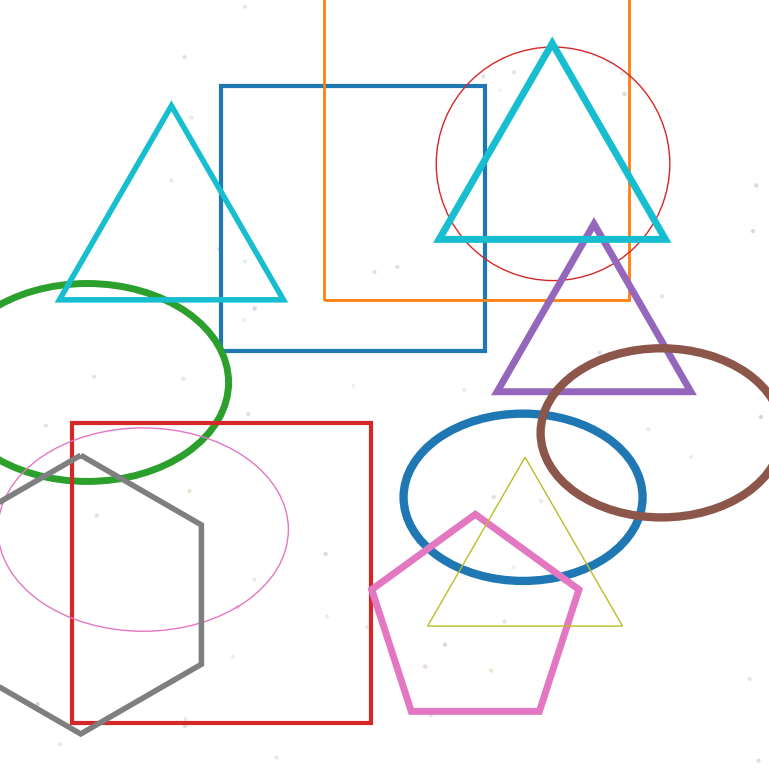[{"shape": "square", "thickness": 1.5, "radius": 0.86, "center": [0.458, 0.716]}, {"shape": "oval", "thickness": 3, "radius": 0.78, "center": [0.679, 0.354]}, {"shape": "square", "thickness": 1, "radius": 0.99, "center": [0.618, 0.809]}, {"shape": "oval", "thickness": 2.5, "radius": 0.92, "center": [0.113, 0.503]}, {"shape": "square", "thickness": 1.5, "radius": 0.97, "center": [0.288, 0.256]}, {"shape": "circle", "thickness": 0.5, "radius": 0.76, "center": [0.718, 0.787]}, {"shape": "triangle", "thickness": 2.5, "radius": 0.73, "center": [0.771, 0.564]}, {"shape": "oval", "thickness": 3, "radius": 0.78, "center": [0.859, 0.438]}, {"shape": "pentagon", "thickness": 2.5, "radius": 0.71, "center": [0.617, 0.191]}, {"shape": "oval", "thickness": 0.5, "radius": 0.94, "center": [0.186, 0.312]}, {"shape": "hexagon", "thickness": 2, "radius": 0.9, "center": [0.105, 0.228]}, {"shape": "triangle", "thickness": 0.5, "radius": 0.73, "center": [0.682, 0.26]}, {"shape": "triangle", "thickness": 2.5, "radius": 0.85, "center": [0.717, 0.774]}, {"shape": "triangle", "thickness": 2, "radius": 0.84, "center": [0.223, 0.695]}]